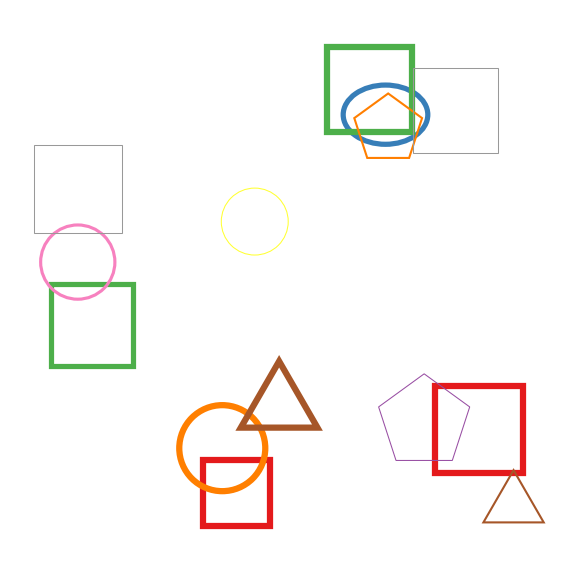[{"shape": "square", "thickness": 3, "radius": 0.38, "center": [0.83, 0.256]}, {"shape": "square", "thickness": 3, "radius": 0.29, "center": [0.409, 0.146]}, {"shape": "oval", "thickness": 2.5, "radius": 0.37, "center": [0.668, 0.801]}, {"shape": "square", "thickness": 2.5, "radius": 0.35, "center": [0.159, 0.436]}, {"shape": "square", "thickness": 3, "radius": 0.37, "center": [0.64, 0.844]}, {"shape": "pentagon", "thickness": 0.5, "radius": 0.41, "center": [0.734, 0.269]}, {"shape": "circle", "thickness": 3, "radius": 0.37, "center": [0.385, 0.223]}, {"shape": "pentagon", "thickness": 1, "radius": 0.31, "center": [0.672, 0.776]}, {"shape": "circle", "thickness": 0.5, "radius": 0.29, "center": [0.441, 0.615]}, {"shape": "triangle", "thickness": 1, "radius": 0.3, "center": [0.889, 0.125]}, {"shape": "triangle", "thickness": 3, "radius": 0.38, "center": [0.483, 0.297]}, {"shape": "circle", "thickness": 1.5, "radius": 0.32, "center": [0.135, 0.545]}, {"shape": "square", "thickness": 0.5, "radius": 0.37, "center": [0.788, 0.808]}, {"shape": "square", "thickness": 0.5, "radius": 0.38, "center": [0.135, 0.672]}]